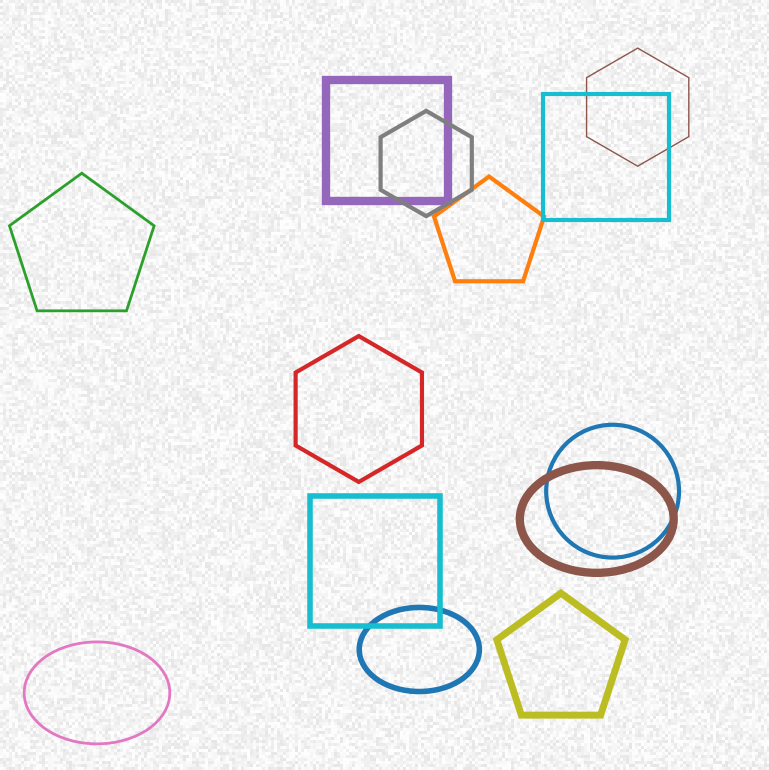[{"shape": "oval", "thickness": 2, "radius": 0.39, "center": [0.545, 0.157]}, {"shape": "circle", "thickness": 1.5, "radius": 0.43, "center": [0.796, 0.362]}, {"shape": "pentagon", "thickness": 1.5, "radius": 0.38, "center": [0.635, 0.696]}, {"shape": "pentagon", "thickness": 1, "radius": 0.49, "center": [0.106, 0.676]}, {"shape": "hexagon", "thickness": 1.5, "radius": 0.47, "center": [0.466, 0.469]}, {"shape": "square", "thickness": 3, "radius": 0.39, "center": [0.503, 0.818]}, {"shape": "oval", "thickness": 3, "radius": 0.5, "center": [0.775, 0.326]}, {"shape": "hexagon", "thickness": 0.5, "radius": 0.38, "center": [0.828, 0.861]}, {"shape": "oval", "thickness": 1, "radius": 0.47, "center": [0.126, 0.1]}, {"shape": "hexagon", "thickness": 1.5, "radius": 0.34, "center": [0.554, 0.788]}, {"shape": "pentagon", "thickness": 2.5, "radius": 0.44, "center": [0.729, 0.142]}, {"shape": "square", "thickness": 1.5, "radius": 0.41, "center": [0.787, 0.796]}, {"shape": "square", "thickness": 2, "radius": 0.42, "center": [0.487, 0.271]}]